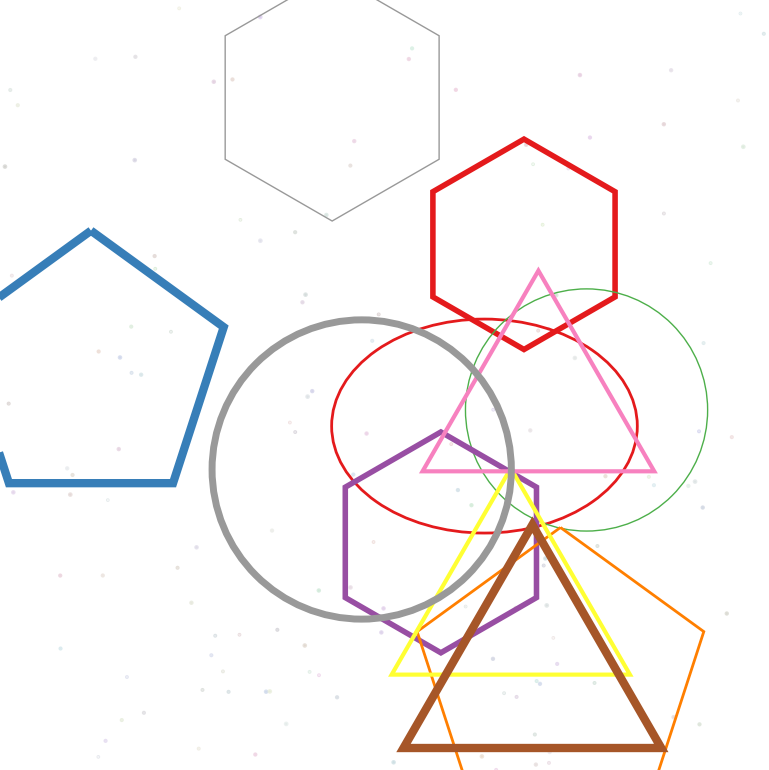[{"shape": "hexagon", "thickness": 2, "radius": 0.68, "center": [0.681, 0.683]}, {"shape": "oval", "thickness": 1, "radius": 0.99, "center": [0.629, 0.447]}, {"shape": "pentagon", "thickness": 3, "radius": 0.91, "center": [0.118, 0.519]}, {"shape": "circle", "thickness": 0.5, "radius": 0.79, "center": [0.762, 0.468]}, {"shape": "hexagon", "thickness": 2, "radius": 0.72, "center": [0.573, 0.296]}, {"shape": "pentagon", "thickness": 1, "radius": 0.98, "center": [0.728, 0.119]}, {"shape": "triangle", "thickness": 1.5, "radius": 0.89, "center": [0.663, 0.213]}, {"shape": "triangle", "thickness": 3, "radius": 0.97, "center": [0.691, 0.125]}, {"shape": "triangle", "thickness": 1.5, "radius": 0.87, "center": [0.699, 0.475]}, {"shape": "hexagon", "thickness": 0.5, "radius": 0.8, "center": [0.431, 0.873]}, {"shape": "circle", "thickness": 2.5, "radius": 0.97, "center": [0.47, 0.39]}]